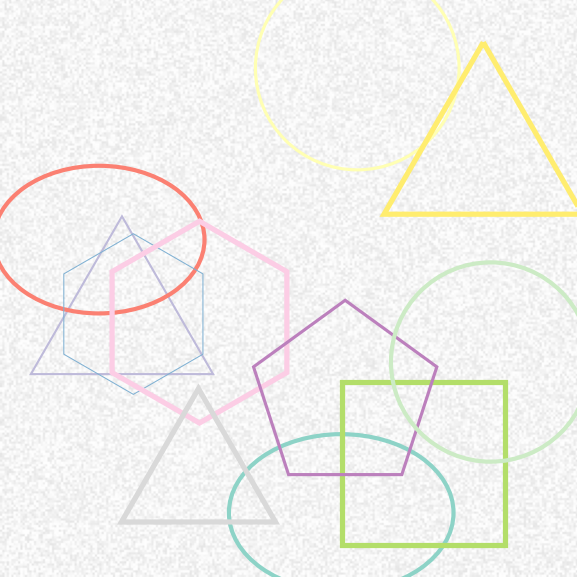[{"shape": "oval", "thickness": 2, "radius": 0.97, "center": [0.591, 0.111]}, {"shape": "circle", "thickness": 1.5, "radius": 0.88, "center": [0.619, 0.881]}, {"shape": "triangle", "thickness": 1, "radius": 0.91, "center": [0.211, 0.442]}, {"shape": "oval", "thickness": 2, "radius": 0.91, "center": [0.171, 0.584]}, {"shape": "hexagon", "thickness": 0.5, "radius": 0.7, "center": [0.231, 0.455]}, {"shape": "square", "thickness": 2.5, "radius": 0.71, "center": [0.733, 0.197]}, {"shape": "hexagon", "thickness": 2.5, "radius": 0.87, "center": [0.345, 0.441]}, {"shape": "triangle", "thickness": 2.5, "radius": 0.77, "center": [0.344, 0.172]}, {"shape": "pentagon", "thickness": 1.5, "radius": 0.83, "center": [0.598, 0.312]}, {"shape": "circle", "thickness": 2, "radius": 0.86, "center": [0.85, 0.372]}, {"shape": "triangle", "thickness": 2.5, "radius": 0.99, "center": [0.837, 0.727]}]